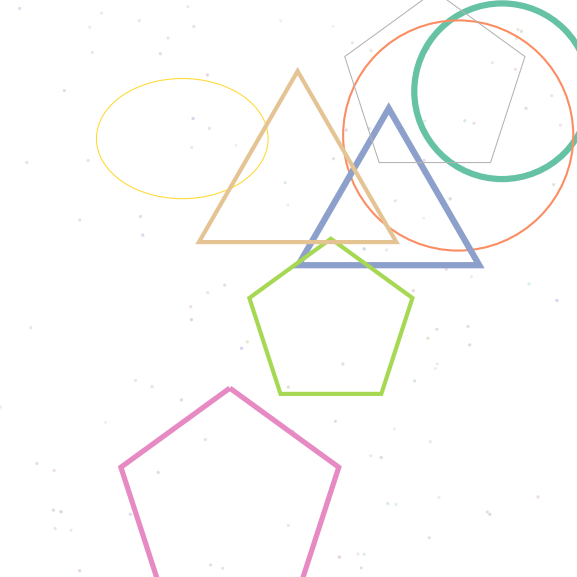[{"shape": "circle", "thickness": 3, "radius": 0.76, "center": [0.869, 0.841]}, {"shape": "circle", "thickness": 1, "radius": 1.0, "center": [0.793, 0.765]}, {"shape": "triangle", "thickness": 3, "radius": 0.9, "center": [0.673, 0.63]}, {"shape": "pentagon", "thickness": 2.5, "radius": 0.99, "center": [0.398, 0.129]}, {"shape": "pentagon", "thickness": 2, "radius": 0.74, "center": [0.573, 0.437]}, {"shape": "oval", "thickness": 0.5, "radius": 0.74, "center": [0.316, 0.759]}, {"shape": "triangle", "thickness": 2, "radius": 0.99, "center": [0.515, 0.679]}, {"shape": "pentagon", "thickness": 0.5, "radius": 0.82, "center": [0.753, 0.85]}]